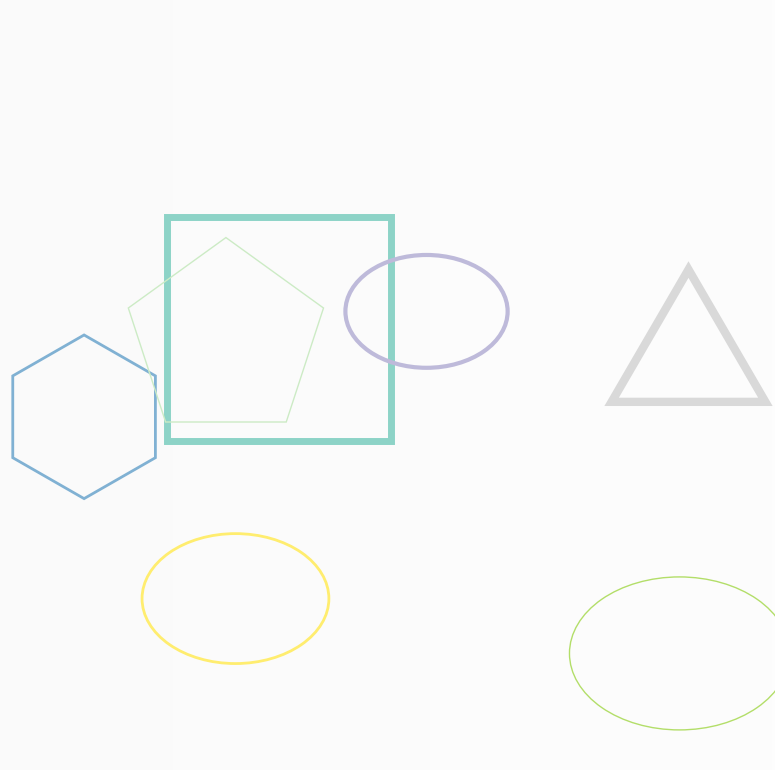[{"shape": "square", "thickness": 2.5, "radius": 0.73, "center": [0.36, 0.573]}, {"shape": "oval", "thickness": 1.5, "radius": 0.52, "center": [0.55, 0.596]}, {"shape": "hexagon", "thickness": 1, "radius": 0.53, "center": [0.108, 0.459]}, {"shape": "oval", "thickness": 0.5, "radius": 0.71, "center": [0.877, 0.151]}, {"shape": "triangle", "thickness": 3, "radius": 0.57, "center": [0.888, 0.535]}, {"shape": "pentagon", "thickness": 0.5, "radius": 0.66, "center": [0.292, 0.559]}, {"shape": "oval", "thickness": 1, "radius": 0.6, "center": [0.304, 0.223]}]